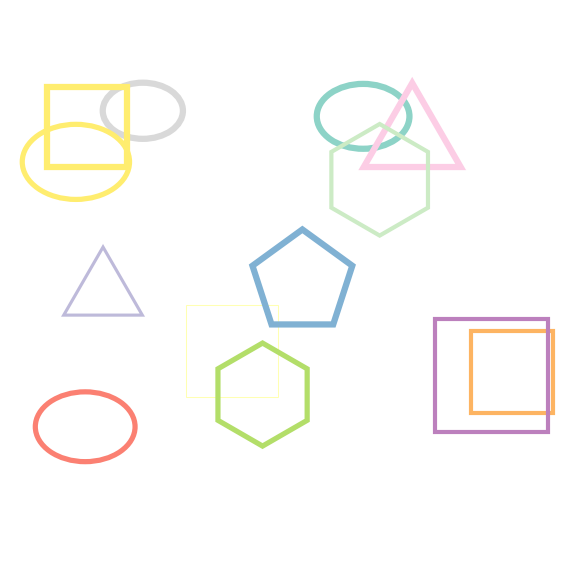[{"shape": "oval", "thickness": 3, "radius": 0.4, "center": [0.629, 0.798]}, {"shape": "square", "thickness": 0.5, "radius": 0.4, "center": [0.401, 0.392]}, {"shape": "triangle", "thickness": 1.5, "radius": 0.39, "center": [0.178, 0.493]}, {"shape": "oval", "thickness": 2.5, "radius": 0.43, "center": [0.148, 0.26]}, {"shape": "pentagon", "thickness": 3, "radius": 0.45, "center": [0.524, 0.511]}, {"shape": "square", "thickness": 2, "radius": 0.35, "center": [0.886, 0.355]}, {"shape": "hexagon", "thickness": 2.5, "radius": 0.45, "center": [0.455, 0.316]}, {"shape": "triangle", "thickness": 3, "radius": 0.48, "center": [0.714, 0.758]}, {"shape": "oval", "thickness": 3, "radius": 0.35, "center": [0.247, 0.807]}, {"shape": "square", "thickness": 2, "radius": 0.49, "center": [0.851, 0.348]}, {"shape": "hexagon", "thickness": 2, "radius": 0.48, "center": [0.657, 0.688]}, {"shape": "oval", "thickness": 2.5, "radius": 0.46, "center": [0.131, 0.719]}, {"shape": "square", "thickness": 3, "radius": 0.35, "center": [0.151, 0.779]}]